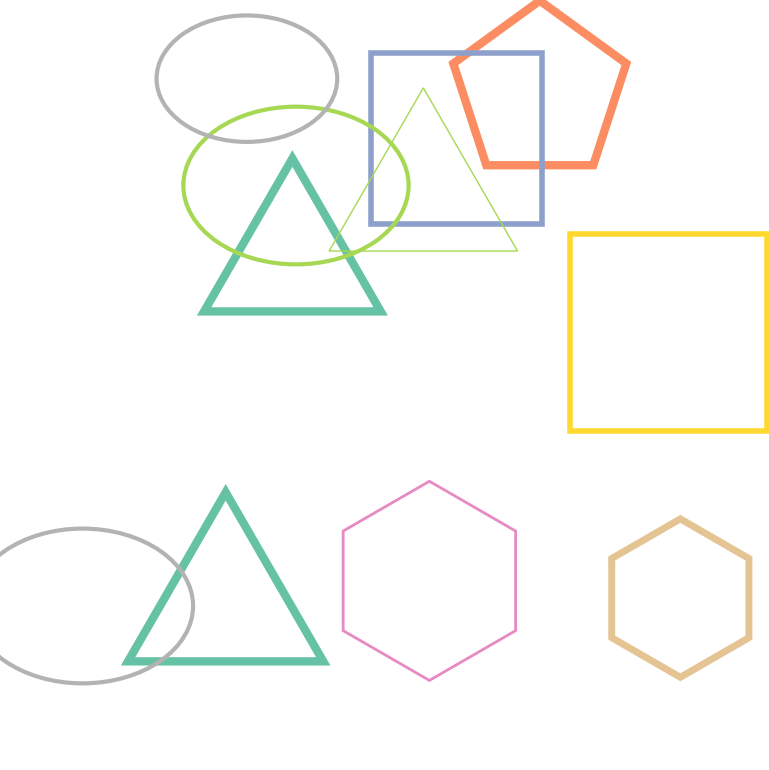[{"shape": "triangle", "thickness": 3, "radius": 0.66, "center": [0.38, 0.662]}, {"shape": "triangle", "thickness": 3, "radius": 0.73, "center": [0.293, 0.214]}, {"shape": "pentagon", "thickness": 3, "radius": 0.59, "center": [0.701, 0.881]}, {"shape": "square", "thickness": 2, "radius": 0.56, "center": [0.593, 0.82]}, {"shape": "hexagon", "thickness": 1, "radius": 0.65, "center": [0.558, 0.246]}, {"shape": "triangle", "thickness": 0.5, "radius": 0.71, "center": [0.55, 0.745]}, {"shape": "oval", "thickness": 1.5, "radius": 0.73, "center": [0.384, 0.759]}, {"shape": "square", "thickness": 2, "radius": 0.64, "center": [0.868, 0.569]}, {"shape": "hexagon", "thickness": 2.5, "radius": 0.51, "center": [0.884, 0.223]}, {"shape": "oval", "thickness": 1.5, "radius": 0.59, "center": [0.321, 0.898]}, {"shape": "oval", "thickness": 1.5, "radius": 0.72, "center": [0.107, 0.213]}]